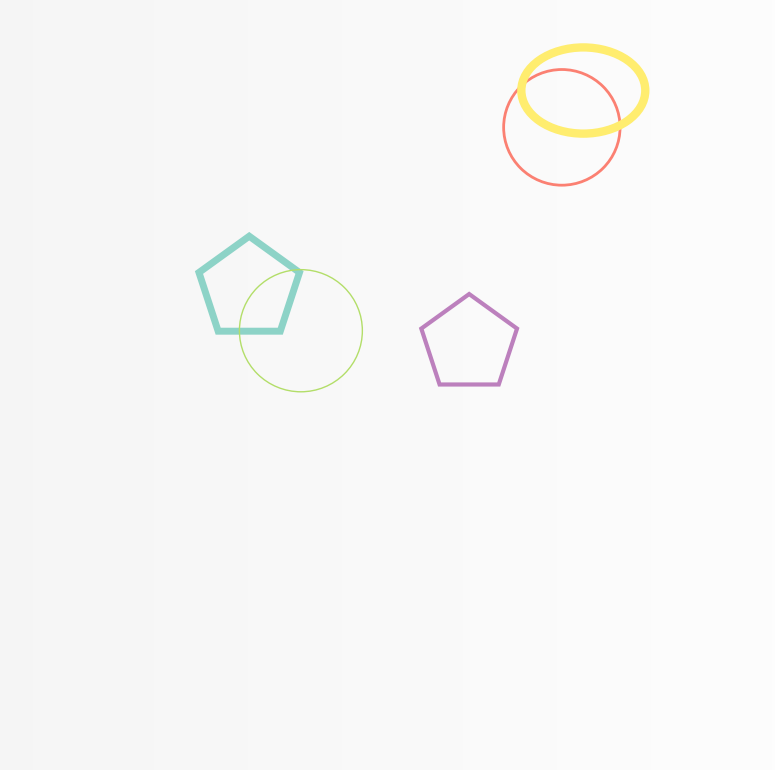[{"shape": "pentagon", "thickness": 2.5, "radius": 0.34, "center": [0.322, 0.625]}, {"shape": "circle", "thickness": 1, "radius": 0.38, "center": [0.725, 0.835]}, {"shape": "circle", "thickness": 0.5, "radius": 0.4, "center": [0.388, 0.571]}, {"shape": "pentagon", "thickness": 1.5, "radius": 0.32, "center": [0.605, 0.553]}, {"shape": "oval", "thickness": 3, "radius": 0.4, "center": [0.753, 0.882]}]